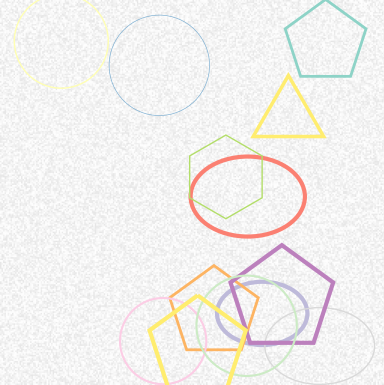[{"shape": "pentagon", "thickness": 2, "radius": 0.55, "center": [0.846, 0.891]}, {"shape": "circle", "thickness": 1, "radius": 0.61, "center": [0.159, 0.893]}, {"shape": "oval", "thickness": 3, "radius": 0.59, "center": [0.681, 0.186]}, {"shape": "oval", "thickness": 3, "radius": 0.74, "center": [0.644, 0.489]}, {"shape": "circle", "thickness": 0.5, "radius": 0.65, "center": [0.414, 0.83]}, {"shape": "pentagon", "thickness": 2, "radius": 0.6, "center": [0.556, 0.189]}, {"shape": "hexagon", "thickness": 1, "radius": 0.54, "center": [0.587, 0.541]}, {"shape": "circle", "thickness": 1.5, "radius": 0.56, "center": [0.424, 0.114]}, {"shape": "oval", "thickness": 1, "radius": 0.71, "center": [0.83, 0.101]}, {"shape": "pentagon", "thickness": 3, "radius": 0.7, "center": [0.732, 0.223]}, {"shape": "circle", "thickness": 1.5, "radius": 0.65, "center": [0.641, 0.154]}, {"shape": "triangle", "thickness": 2.5, "radius": 0.53, "center": [0.749, 0.698]}, {"shape": "pentagon", "thickness": 3, "radius": 0.66, "center": [0.513, 0.101]}]